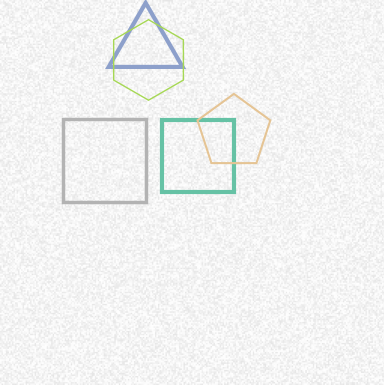[{"shape": "square", "thickness": 3, "radius": 0.47, "center": [0.513, 0.594]}, {"shape": "triangle", "thickness": 3, "radius": 0.55, "center": [0.378, 0.882]}, {"shape": "hexagon", "thickness": 1, "radius": 0.52, "center": [0.386, 0.844]}, {"shape": "pentagon", "thickness": 1.5, "radius": 0.5, "center": [0.608, 0.657]}, {"shape": "square", "thickness": 2.5, "radius": 0.54, "center": [0.27, 0.582]}]